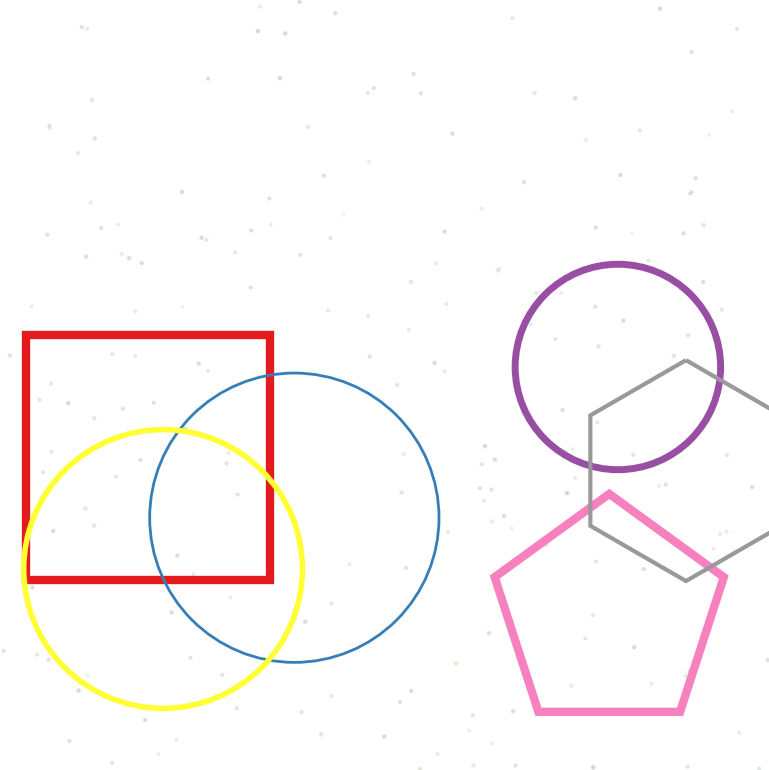[{"shape": "square", "thickness": 3, "radius": 0.79, "center": [0.192, 0.406]}, {"shape": "circle", "thickness": 1, "radius": 0.94, "center": [0.382, 0.328]}, {"shape": "circle", "thickness": 2.5, "radius": 0.67, "center": [0.802, 0.523]}, {"shape": "circle", "thickness": 2, "radius": 0.9, "center": [0.212, 0.261]}, {"shape": "pentagon", "thickness": 3, "radius": 0.78, "center": [0.791, 0.202]}, {"shape": "hexagon", "thickness": 1.5, "radius": 0.72, "center": [0.891, 0.389]}]